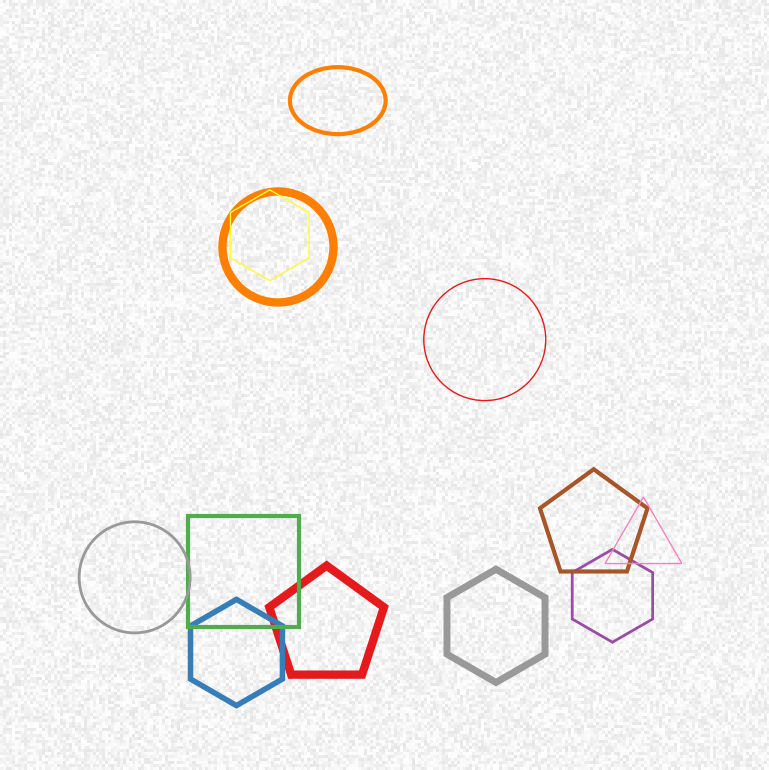[{"shape": "circle", "thickness": 0.5, "radius": 0.4, "center": [0.63, 0.559]}, {"shape": "pentagon", "thickness": 3, "radius": 0.39, "center": [0.424, 0.187]}, {"shape": "hexagon", "thickness": 2, "radius": 0.34, "center": [0.307, 0.153]}, {"shape": "square", "thickness": 1.5, "radius": 0.36, "center": [0.316, 0.258]}, {"shape": "hexagon", "thickness": 1, "radius": 0.3, "center": [0.795, 0.226]}, {"shape": "circle", "thickness": 3, "radius": 0.36, "center": [0.361, 0.679]}, {"shape": "oval", "thickness": 1.5, "radius": 0.31, "center": [0.439, 0.869]}, {"shape": "hexagon", "thickness": 0.5, "radius": 0.29, "center": [0.35, 0.694]}, {"shape": "pentagon", "thickness": 1.5, "radius": 0.37, "center": [0.771, 0.317]}, {"shape": "triangle", "thickness": 0.5, "radius": 0.29, "center": [0.836, 0.297]}, {"shape": "circle", "thickness": 1, "radius": 0.36, "center": [0.175, 0.25]}, {"shape": "hexagon", "thickness": 2.5, "radius": 0.37, "center": [0.644, 0.187]}]